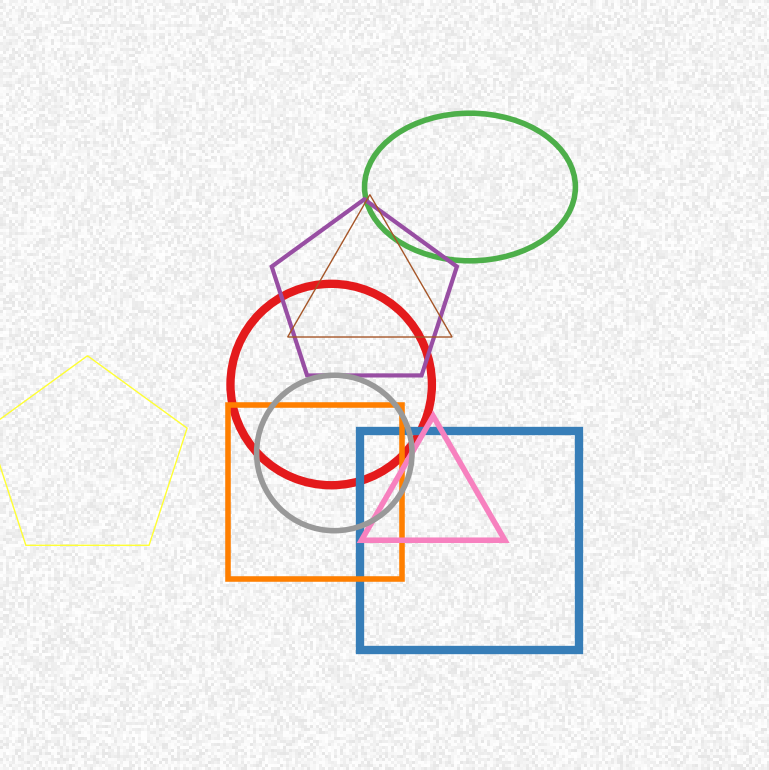[{"shape": "circle", "thickness": 3, "radius": 0.65, "center": [0.43, 0.501]}, {"shape": "square", "thickness": 3, "radius": 0.71, "center": [0.61, 0.298]}, {"shape": "oval", "thickness": 2, "radius": 0.68, "center": [0.61, 0.757]}, {"shape": "pentagon", "thickness": 1.5, "radius": 0.63, "center": [0.473, 0.615]}, {"shape": "square", "thickness": 2, "radius": 0.56, "center": [0.409, 0.361]}, {"shape": "pentagon", "thickness": 0.5, "radius": 0.68, "center": [0.114, 0.402]}, {"shape": "triangle", "thickness": 0.5, "radius": 0.62, "center": [0.48, 0.624]}, {"shape": "triangle", "thickness": 2, "radius": 0.54, "center": [0.563, 0.352]}, {"shape": "circle", "thickness": 2, "radius": 0.5, "center": [0.434, 0.412]}]